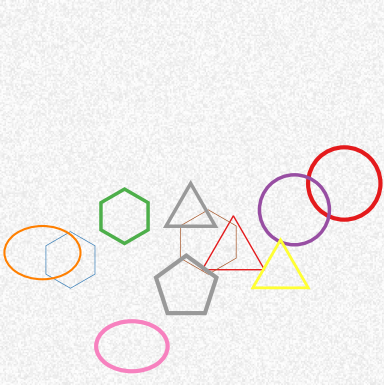[{"shape": "triangle", "thickness": 1, "radius": 0.47, "center": [0.606, 0.346]}, {"shape": "circle", "thickness": 3, "radius": 0.47, "center": [0.894, 0.523]}, {"shape": "hexagon", "thickness": 0.5, "radius": 0.37, "center": [0.183, 0.325]}, {"shape": "hexagon", "thickness": 2.5, "radius": 0.35, "center": [0.323, 0.438]}, {"shape": "circle", "thickness": 2.5, "radius": 0.45, "center": [0.765, 0.455]}, {"shape": "oval", "thickness": 1.5, "radius": 0.49, "center": [0.11, 0.344]}, {"shape": "triangle", "thickness": 2, "radius": 0.42, "center": [0.729, 0.294]}, {"shape": "hexagon", "thickness": 0.5, "radius": 0.42, "center": [0.541, 0.371]}, {"shape": "oval", "thickness": 3, "radius": 0.46, "center": [0.343, 0.101]}, {"shape": "triangle", "thickness": 2.5, "radius": 0.37, "center": [0.495, 0.449]}, {"shape": "pentagon", "thickness": 3, "radius": 0.41, "center": [0.484, 0.254]}]